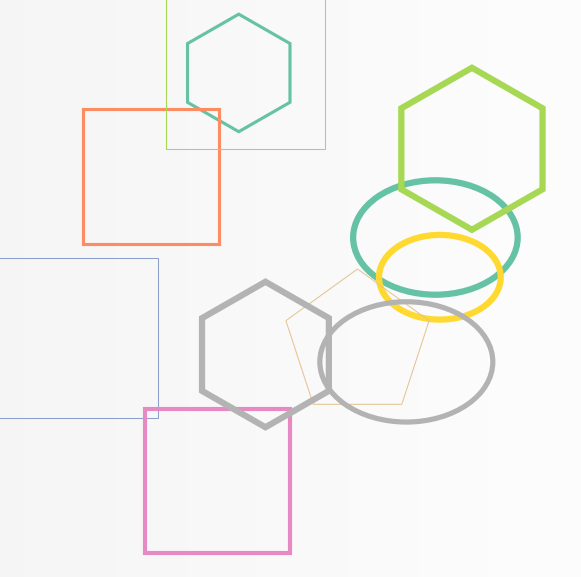[{"shape": "hexagon", "thickness": 1.5, "radius": 0.51, "center": [0.411, 0.873]}, {"shape": "oval", "thickness": 3, "radius": 0.71, "center": [0.749, 0.588]}, {"shape": "square", "thickness": 1.5, "radius": 0.59, "center": [0.26, 0.693]}, {"shape": "square", "thickness": 0.5, "radius": 0.69, "center": [0.133, 0.414]}, {"shape": "square", "thickness": 2, "radius": 0.62, "center": [0.374, 0.166]}, {"shape": "hexagon", "thickness": 3, "radius": 0.7, "center": [0.812, 0.742]}, {"shape": "square", "thickness": 0.5, "radius": 0.68, "center": [0.423, 0.878]}, {"shape": "oval", "thickness": 3, "radius": 0.52, "center": [0.757, 0.519]}, {"shape": "pentagon", "thickness": 0.5, "radius": 0.65, "center": [0.615, 0.404]}, {"shape": "oval", "thickness": 2.5, "radius": 0.74, "center": [0.699, 0.372]}, {"shape": "hexagon", "thickness": 3, "radius": 0.63, "center": [0.457, 0.385]}]